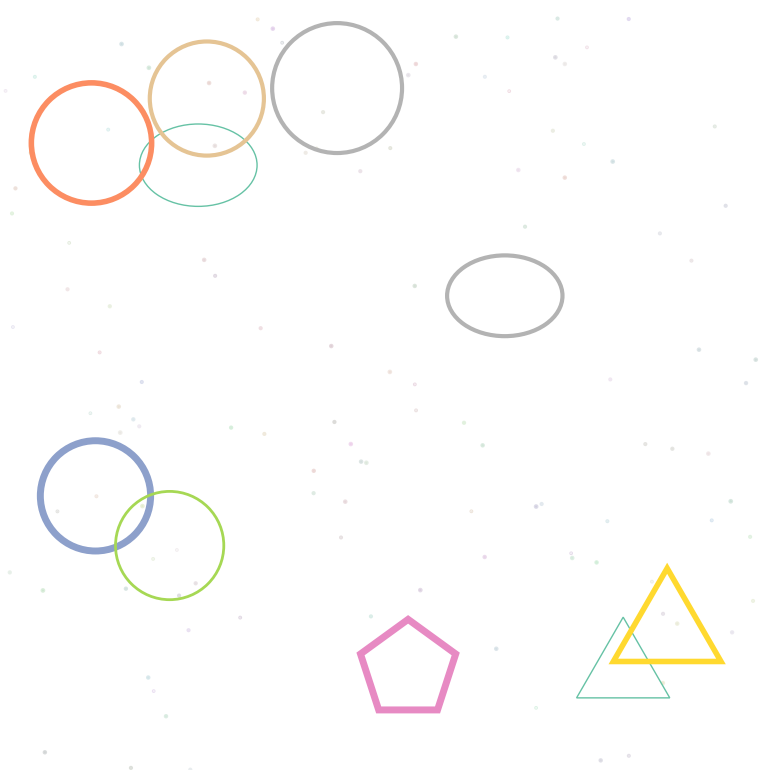[{"shape": "triangle", "thickness": 0.5, "radius": 0.35, "center": [0.809, 0.129]}, {"shape": "oval", "thickness": 0.5, "radius": 0.38, "center": [0.257, 0.785]}, {"shape": "circle", "thickness": 2, "radius": 0.39, "center": [0.119, 0.814]}, {"shape": "circle", "thickness": 2.5, "radius": 0.36, "center": [0.124, 0.356]}, {"shape": "pentagon", "thickness": 2.5, "radius": 0.33, "center": [0.53, 0.131]}, {"shape": "circle", "thickness": 1, "radius": 0.35, "center": [0.22, 0.292]}, {"shape": "triangle", "thickness": 2, "radius": 0.4, "center": [0.866, 0.181]}, {"shape": "circle", "thickness": 1.5, "radius": 0.37, "center": [0.269, 0.872]}, {"shape": "circle", "thickness": 1.5, "radius": 0.42, "center": [0.438, 0.886]}, {"shape": "oval", "thickness": 1.5, "radius": 0.37, "center": [0.656, 0.616]}]